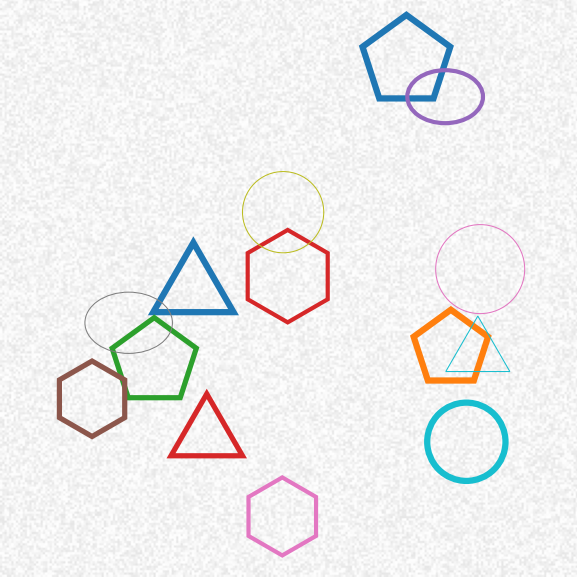[{"shape": "pentagon", "thickness": 3, "radius": 0.4, "center": [0.704, 0.893]}, {"shape": "triangle", "thickness": 3, "radius": 0.4, "center": [0.335, 0.499]}, {"shape": "pentagon", "thickness": 3, "radius": 0.34, "center": [0.781, 0.395]}, {"shape": "pentagon", "thickness": 2.5, "radius": 0.38, "center": [0.267, 0.372]}, {"shape": "hexagon", "thickness": 2, "radius": 0.4, "center": [0.498, 0.521]}, {"shape": "triangle", "thickness": 2.5, "radius": 0.36, "center": [0.358, 0.246]}, {"shape": "oval", "thickness": 2, "radius": 0.33, "center": [0.771, 0.832]}, {"shape": "hexagon", "thickness": 2.5, "radius": 0.33, "center": [0.159, 0.309]}, {"shape": "circle", "thickness": 0.5, "radius": 0.39, "center": [0.831, 0.533]}, {"shape": "hexagon", "thickness": 2, "radius": 0.34, "center": [0.489, 0.105]}, {"shape": "oval", "thickness": 0.5, "radius": 0.38, "center": [0.223, 0.44]}, {"shape": "circle", "thickness": 0.5, "radius": 0.35, "center": [0.49, 0.632]}, {"shape": "circle", "thickness": 3, "radius": 0.34, "center": [0.808, 0.234]}, {"shape": "triangle", "thickness": 0.5, "radius": 0.32, "center": [0.827, 0.388]}]